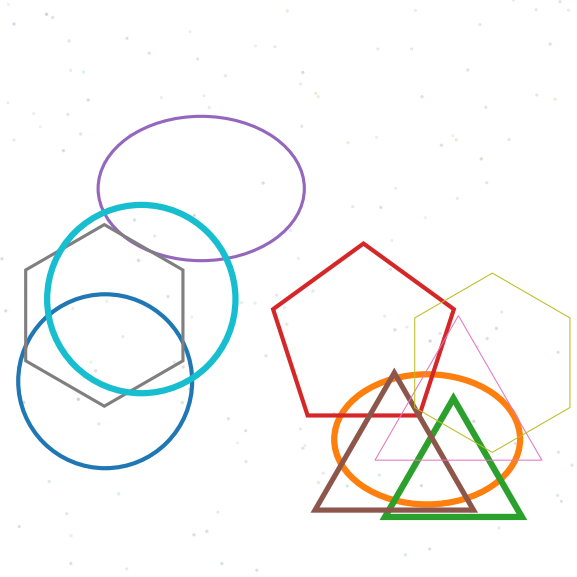[{"shape": "circle", "thickness": 2, "radius": 0.75, "center": [0.182, 0.339]}, {"shape": "oval", "thickness": 3, "radius": 0.8, "center": [0.74, 0.238]}, {"shape": "triangle", "thickness": 3, "radius": 0.68, "center": [0.785, 0.172]}, {"shape": "pentagon", "thickness": 2, "radius": 0.82, "center": [0.629, 0.413]}, {"shape": "oval", "thickness": 1.5, "radius": 0.89, "center": [0.348, 0.673]}, {"shape": "triangle", "thickness": 2.5, "radius": 0.79, "center": [0.683, 0.195]}, {"shape": "triangle", "thickness": 0.5, "radius": 0.83, "center": [0.794, 0.286]}, {"shape": "hexagon", "thickness": 1.5, "radius": 0.79, "center": [0.181, 0.453]}, {"shape": "hexagon", "thickness": 0.5, "radius": 0.78, "center": [0.853, 0.371]}, {"shape": "circle", "thickness": 3, "radius": 0.82, "center": [0.245, 0.481]}]